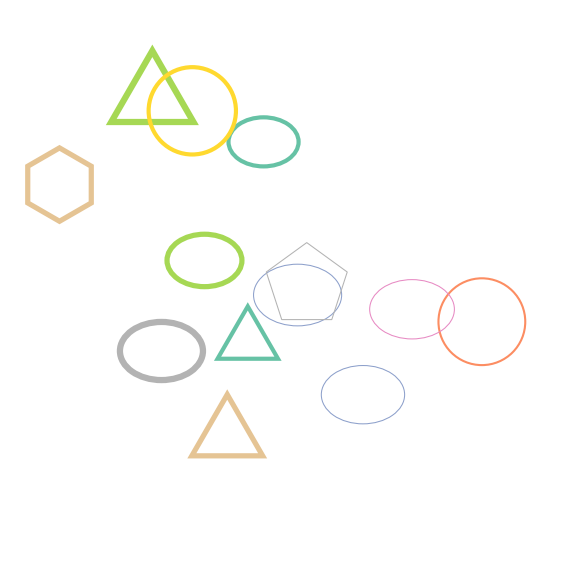[{"shape": "oval", "thickness": 2, "radius": 0.3, "center": [0.456, 0.753]}, {"shape": "triangle", "thickness": 2, "radius": 0.3, "center": [0.429, 0.408]}, {"shape": "circle", "thickness": 1, "radius": 0.38, "center": [0.834, 0.442]}, {"shape": "oval", "thickness": 0.5, "radius": 0.36, "center": [0.629, 0.316]}, {"shape": "oval", "thickness": 0.5, "radius": 0.38, "center": [0.515, 0.488]}, {"shape": "oval", "thickness": 0.5, "radius": 0.37, "center": [0.713, 0.464]}, {"shape": "triangle", "thickness": 3, "radius": 0.41, "center": [0.264, 0.829]}, {"shape": "oval", "thickness": 2.5, "radius": 0.32, "center": [0.354, 0.548]}, {"shape": "circle", "thickness": 2, "radius": 0.38, "center": [0.333, 0.807]}, {"shape": "triangle", "thickness": 2.5, "radius": 0.35, "center": [0.393, 0.245]}, {"shape": "hexagon", "thickness": 2.5, "radius": 0.32, "center": [0.103, 0.679]}, {"shape": "pentagon", "thickness": 0.5, "radius": 0.37, "center": [0.531, 0.505]}, {"shape": "oval", "thickness": 3, "radius": 0.36, "center": [0.28, 0.391]}]